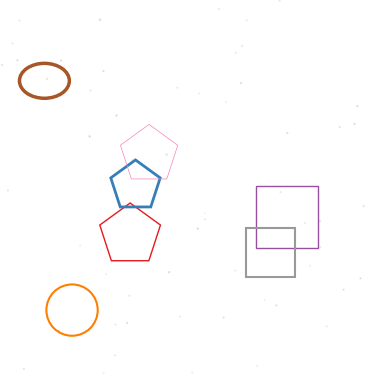[{"shape": "pentagon", "thickness": 1, "radius": 0.41, "center": [0.338, 0.39]}, {"shape": "pentagon", "thickness": 2, "radius": 0.34, "center": [0.352, 0.517]}, {"shape": "square", "thickness": 1, "radius": 0.4, "center": [0.746, 0.437]}, {"shape": "circle", "thickness": 1.5, "radius": 0.33, "center": [0.187, 0.195]}, {"shape": "oval", "thickness": 2.5, "radius": 0.32, "center": [0.115, 0.79]}, {"shape": "pentagon", "thickness": 0.5, "radius": 0.39, "center": [0.387, 0.599]}, {"shape": "square", "thickness": 1.5, "radius": 0.32, "center": [0.702, 0.345]}]